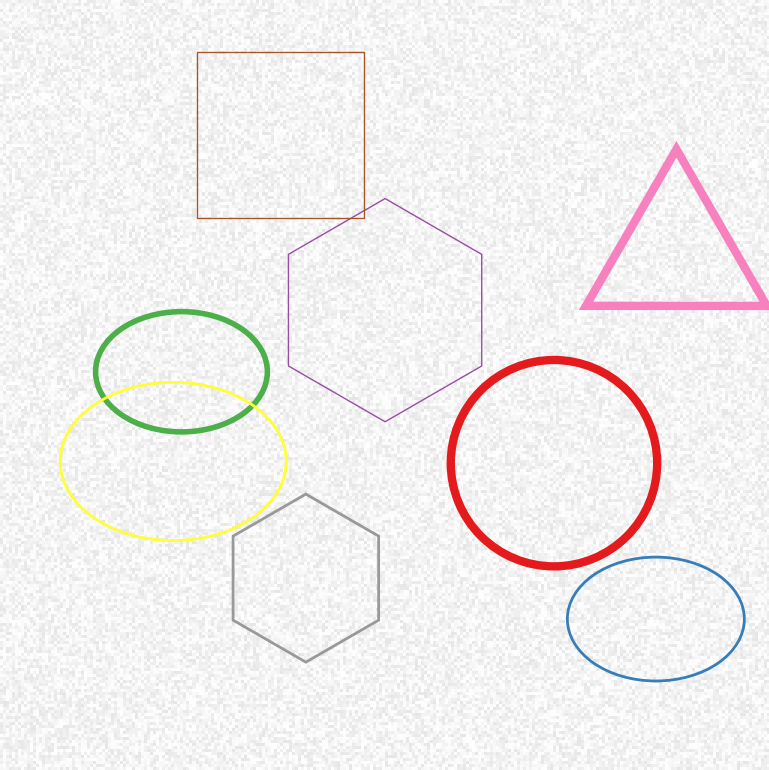[{"shape": "circle", "thickness": 3, "radius": 0.67, "center": [0.719, 0.398]}, {"shape": "oval", "thickness": 1, "radius": 0.57, "center": [0.852, 0.196]}, {"shape": "oval", "thickness": 2, "radius": 0.56, "center": [0.236, 0.517]}, {"shape": "hexagon", "thickness": 0.5, "radius": 0.72, "center": [0.5, 0.597]}, {"shape": "oval", "thickness": 1, "radius": 0.73, "center": [0.225, 0.401]}, {"shape": "square", "thickness": 0.5, "radius": 0.54, "center": [0.365, 0.825]}, {"shape": "triangle", "thickness": 3, "radius": 0.68, "center": [0.878, 0.671]}, {"shape": "hexagon", "thickness": 1, "radius": 0.55, "center": [0.397, 0.249]}]